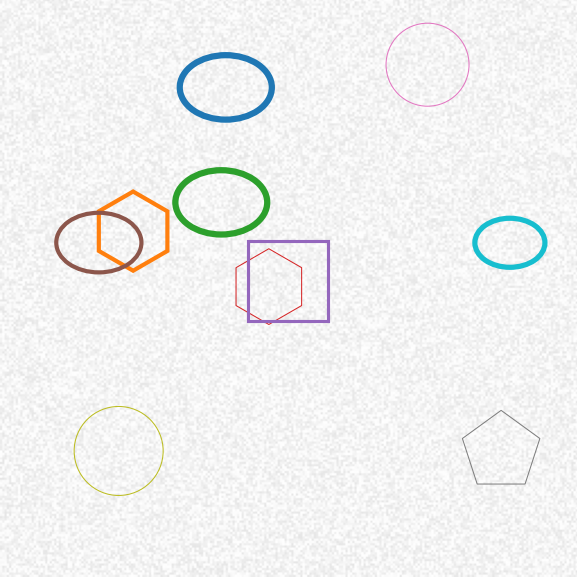[{"shape": "oval", "thickness": 3, "radius": 0.4, "center": [0.391, 0.848]}, {"shape": "hexagon", "thickness": 2, "radius": 0.34, "center": [0.23, 0.599]}, {"shape": "oval", "thickness": 3, "radius": 0.4, "center": [0.383, 0.649]}, {"shape": "hexagon", "thickness": 0.5, "radius": 0.33, "center": [0.466, 0.503]}, {"shape": "square", "thickness": 1.5, "radius": 0.35, "center": [0.499, 0.512]}, {"shape": "oval", "thickness": 2, "radius": 0.37, "center": [0.171, 0.579]}, {"shape": "circle", "thickness": 0.5, "radius": 0.36, "center": [0.74, 0.887]}, {"shape": "pentagon", "thickness": 0.5, "radius": 0.35, "center": [0.868, 0.218]}, {"shape": "circle", "thickness": 0.5, "radius": 0.39, "center": [0.205, 0.218]}, {"shape": "oval", "thickness": 2.5, "radius": 0.3, "center": [0.883, 0.579]}]